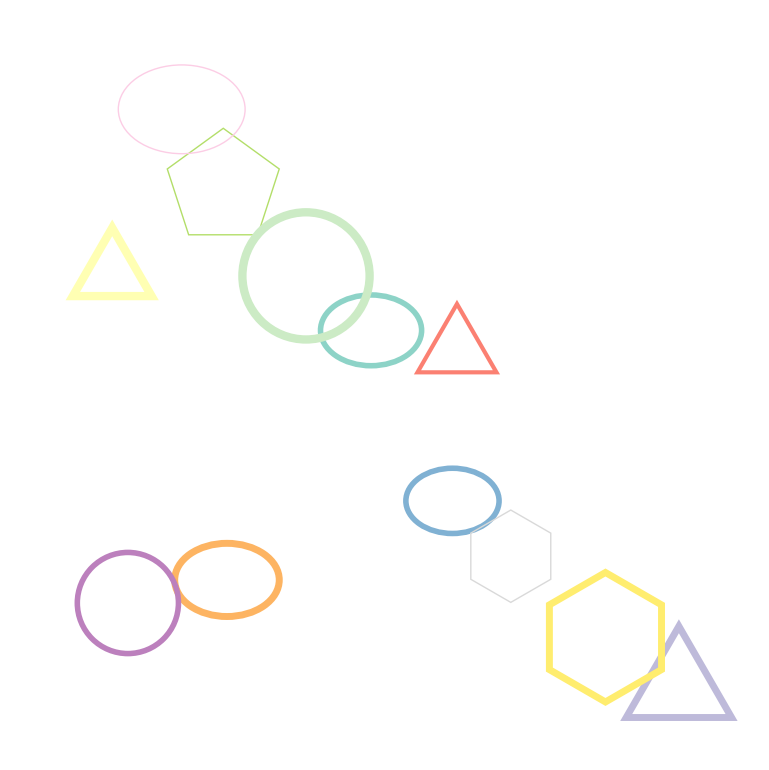[{"shape": "oval", "thickness": 2, "radius": 0.33, "center": [0.482, 0.571]}, {"shape": "triangle", "thickness": 3, "radius": 0.3, "center": [0.146, 0.645]}, {"shape": "triangle", "thickness": 2.5, "radius": 0.4, "center": [0.882, 0.108]}, {"shape": "triangle", "thickness": 1.5, "radius": 0.3, "center": [0.593, 0.546]}, {"shape": "oval", "thickness": 2, "radius": 0.3, "center": [0.588, 0.35]}, {"shape": "oval", "thickness": 2.5, "radius": 0.34, "center": [0.295, 0.247]}, {"shape": "pentagon", "thickness": 0.5, "radius": 0.38, "center": [0.29, 0.757]}, {"shape": "oval", "thickness": 0.5, "radius": 0.41, "center": [0.236, 0.858]}, {"shape": "hexagon", "thickness": 0.5, "radius": 0.3, "center": [0.663, 0.278]}, {"shape": "circle", "thickness": 2, "radius": 0.33, "center": [0.166, 0.217]}, {"shape": "circle", "thickness": 3, "radius": 0.41, "center": [0.397, 0.642]}, {"shape": "hexagon", "thickness": 2.5, "radius": 0.42, "center": [0.786, 0.172]}]